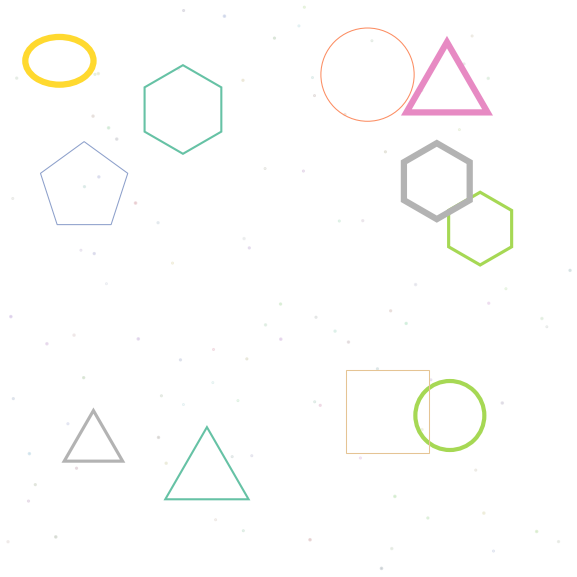[{"shape": "hexagon", "thickness": 1, "radius": 0.38, "center": [0.317, 0.81]}, {"shape": "triangle", "thickness": 1, "radius": 0.42, "center": [0.358, 0.176]}, {"shape": "circle", "thickness": 0.5, "radius": 0.4, "center": [0.636, 0.87]}, {"shape": "pentagon", "thickness": 0.5, "radius": 0.4, "center": [0.146, 0.674]}, {"shape": "triangle", "thickness": 3, "radius": 0.41, "center": [0.774, 0.845]}, {"shape": "hexagon", "thickness": 1.5, "radius": 0.31, "center": [0.831, 0.603]}, {"shape": "circle", "thickness": 2, "radius": 0.3, "center": [0.779, 0.28]}, {"shape": "oval", "thickness": 3, "radius": 0.3, "center": [0.103, 0.894]}, {"shape": "square", "thickness": 0.5, "radius": 0.36, "center": [0.671, 0.287]}, {"shape": "hexagon", "thickness": 3, "radius": 0.33, "center": [0.756, 0.685]}, {"shape": "triangle", "thickness": 1.5, "radius": 0.29, "center": [0.162, 0.23]}]